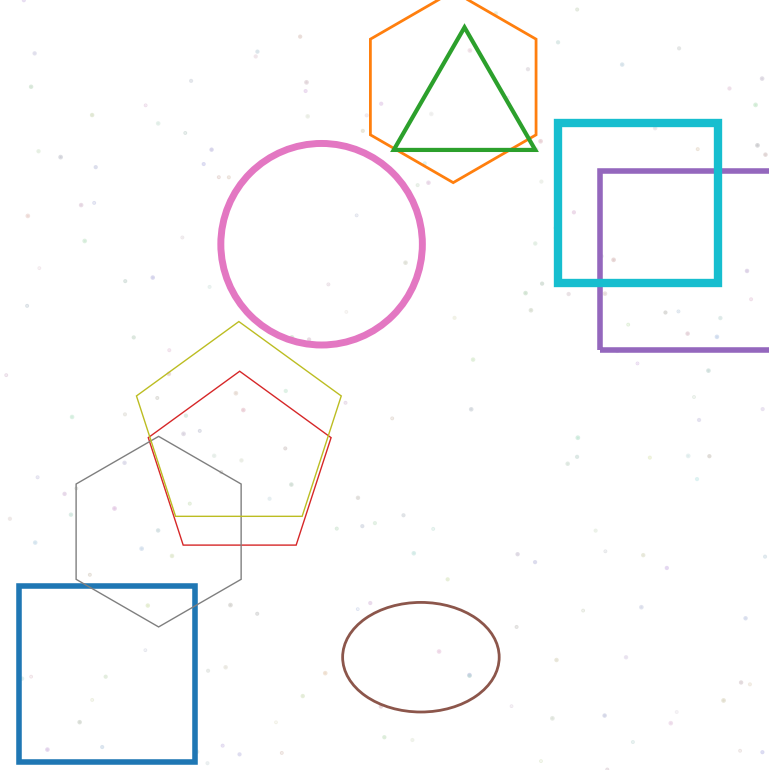[{"shape": "square", "thickness": 2, "radius": 0.57, "center": [0.139, 0.125]}, {"shape": "hexagon", "thickness": 1, "radius": 0.62, "center": [0.589, 0.887]}, {"shape": "triangle", "thickness": 1.5, "radius": 0.53, "center": [0.603, 0.858]}, {"shape": "pentagon", "thickness": 0.5, "radius": 0.62, "center": [0.311, 0.393]}, {"shape": "square", "thickness": 2, "radius": 0.58, "center": [0.895, 0.662]}, {"shape": "oval", "thickness": 1, "radius": 0.51, "center": [0.547, 0.146]}, {"shape": "circle", "thickness": 2.5, "radius": 0.65, "center": [0.418, 0.683]}, {"shape": "hexagon", "thickness": 0.5, "radius": 0.62, "center": [0.206, 0.31]}, {"shape": "pentagon", "thickness": 0.5, "radius": 0.7, "center": [0.31, 0.443]}, {"shape": "square", "thickness": 3, "radius": 0.52, "center": [0.829, 0.736]}]